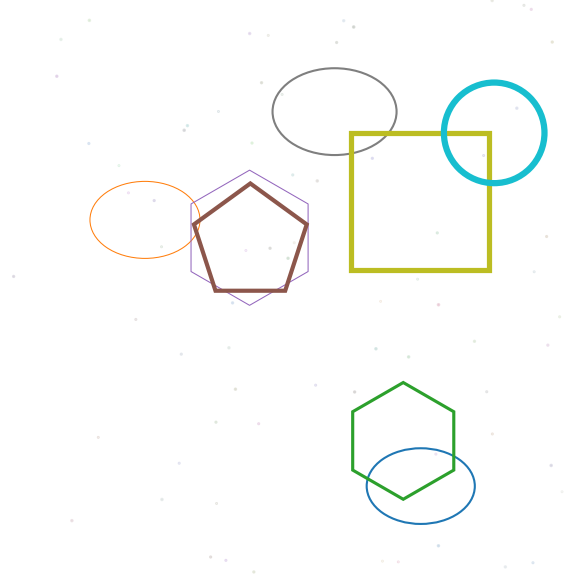[{"shape": "oval", "thickness": 1, "radius": 0.47, "center": [0.729, 0.157]}, {"shape": "oval", "thickness": 0.5, "radius": 0.48, "center": [0.251, 0.618]}, {"shape": "hexagon", "thickness": 1.5, "radius": 0.51, "center": [0.698, 0.236]}, {"shape": "hexagon", "thickness": 0.5, "radius": 0.59, "center": [0.432, 0.587]}, {"shape": "pentagon", "thickness": 2, "radius": 0.51, "center": [0.433, 0.579]}, {"shape": "oval", "thickness": 1, "radius": 0.54, "center": [0.579, 0.806]}, {"shape": "square", "thickness": 2.5, "radius": 0.59, "center": [0.728, 0.65]}, {"shape": "circle", "thickness": 3, "radius": 0.44, "center": [0.856, 0.769]}]